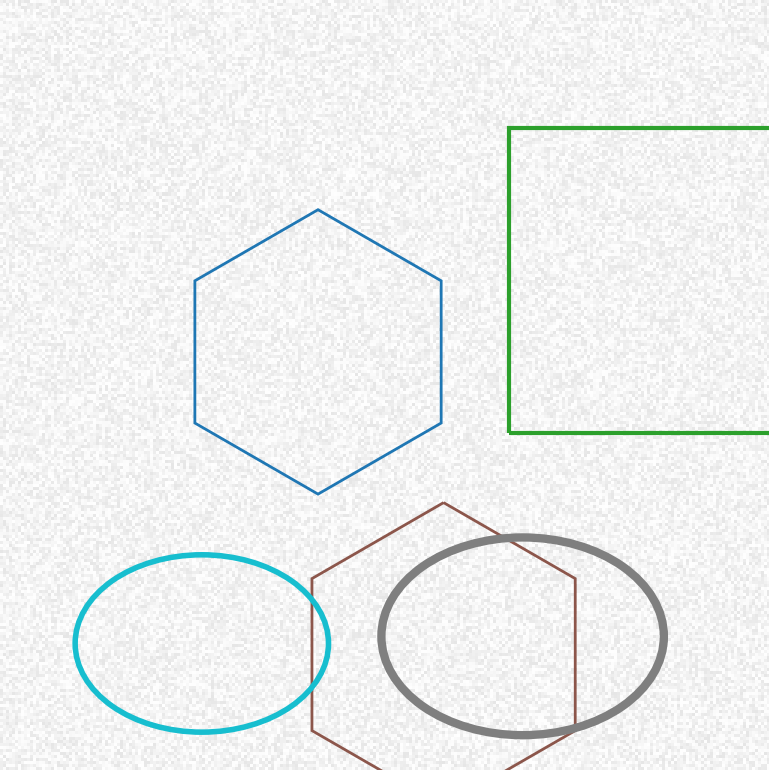[{"shape": "hexagon", "thickness": 1, "radius": 0.92, "center": [0.413, 0.543]}, {"shape": "square", "thickness": 1.5, "radius": 0.99, "center": [0.859, 0.635]}, {"shape": "hexagon", "thickness": 1, "radius": 0.99, "center": [0.576, 0.15]}, {"shape": "oval", "thickness": 3, "radius": 0.92, "center": [0.679, 0.174]}, {"shape": "oval", "thickness": 2, "radius": 0.82, "center": [0.262, 0.164]}]